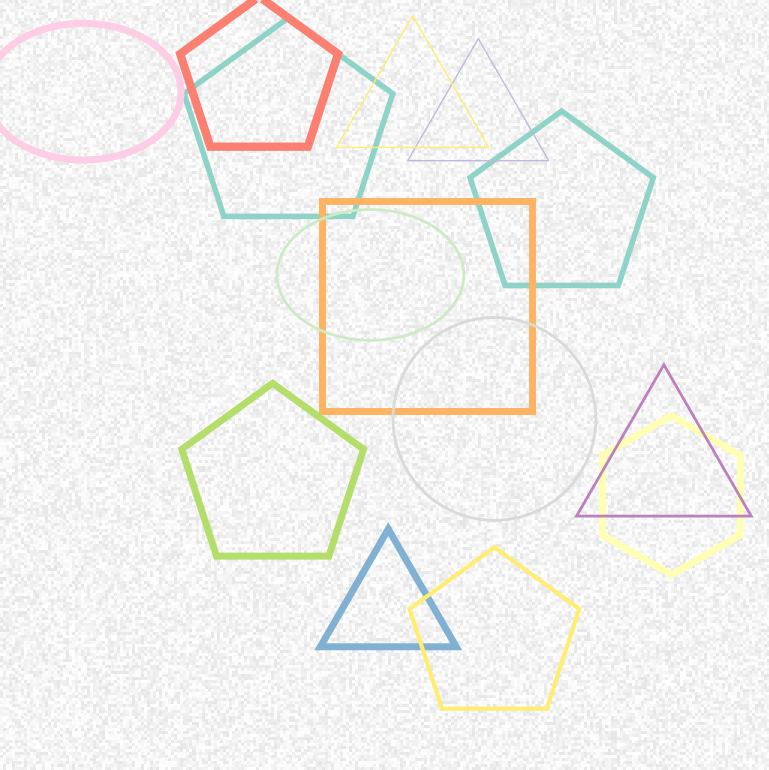[{"shape": "pentagon", "thickness": 2, "radius": 0.63, "center": [0.729, 0.731]}, {"shape": "pentagon", "thickness": 2, "radius": 0.71, "center": [0.375, 0.834]}, {"shape": "hexagon", "thickness": 2.5, "radius": 0.52, "center": [0.872, 0.357]}, {"shape": "triangle", "thickness": 0.5, "radius": 0.53, "center": [0.621, 0.844]}, {"shape": "pentagon", "thickness": 3, "radius": 0.54, "center": [0.336, 0.897]}, {"shape": "triangle", "thickness": 2.5, "radius": 0.51, "center": [0.504, 0.211]}, {"shape": "square", "thickness": 2.5, "radius": 0.68, "center": [0.555, 0.603]}, {"shape": "pentagon", "thickness": 2.5, "radius": 0.62, "center": [0.354, 0.378]}, {"shape": "oval", "thickness": 2.5, "radius": 0.63, "center": [0.108, 0.881]}, {"shape": "circle", "thickness": 1, "radius": 0.66, "center": [0.642, 0.456]}, {"shape": "triangle", "thickness": 1, "radius": 0.65, "center": [0.862, 0.395]}, {"shape": "oval", "thickness": 1, "radius": 0.61, "center": [0.481, 0.643]}, {"shape": "pentagon", "thickness": 1.5, "radius": 0.58, "center": [0.642, 0.173]}, {"shape": "triangle", "thickness": 0.5, "radius": 0.57, "center": [0.536, 0.866]}]